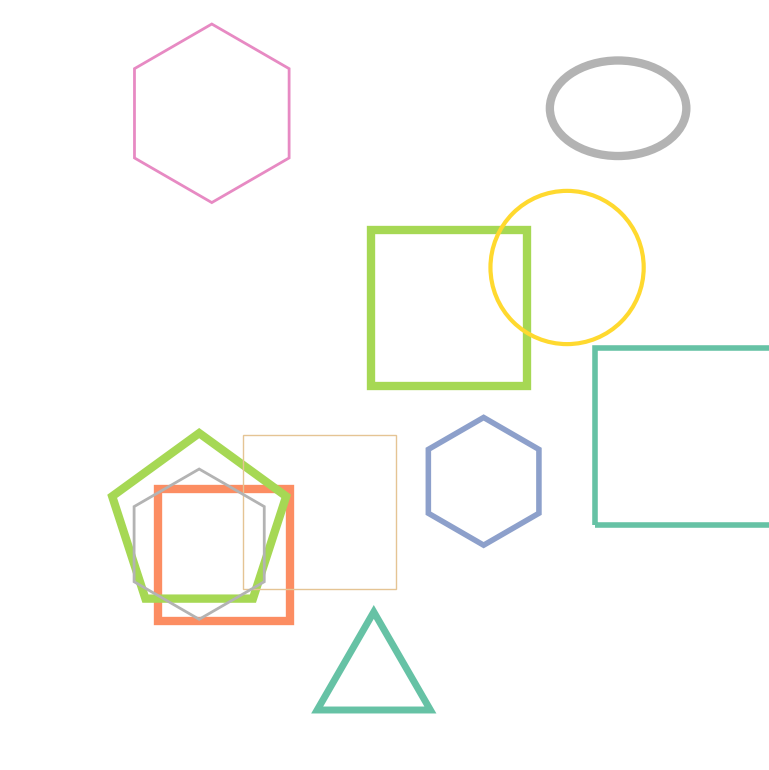[{"shape": "triangle", "thickness": 2.5, "radius": 0.42, "center": [0.485, 0.12]}, {"shape": "square", "thickness": 2, "radius": 0.57, "center": [0.887, 0.433]}, {"shape": "square", "thickness": 3, "radius": 0.43, "center": [0.291, 0.279]}, {"shape": "hexagon", "thickness": 2, "radius": 0.41, "center": [0.628, 0.375]}, {"shape": "hexagon", "thickness": 1, "radius": 0.58, "center": [0.275, 0.853]}, {"shape": "pentagon", "thickness": 3, "radius": 0.59, "center": [0.259, 0.319]}, {"shape": "square", "thickness": 3, "radius": 0.51, "center": [0.583, 0.6]}, {"shape": "circle", "thickness": 1.5, "radius": 0.5, "center": [0.736, 0.653]}, {"shape": "square", "thickness": 0.5, "radius": 0.5, "center": [0.415, 0.335]}, {"shape": "oval", "thickness": 3, "radius": 0.44, "center": [0.803, 0.859]}, {"shape": "hexagon", "thickness": 1, "radius": 0.49, "center": [0.259, 0.293]}]